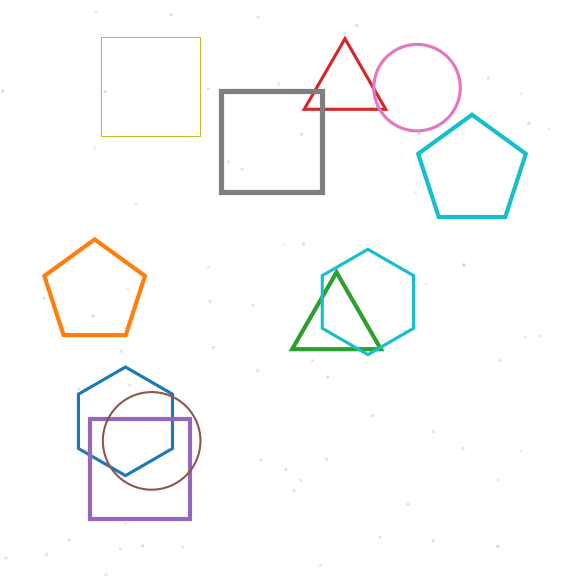[{"shape": "hexagon", "thickness": 1.5, "radius": 0.47, "center": [0.217, 0.27]}, {"shape": "pentagon", "thickness": 2, "radius": 0.46, "center": [0.164, 0.493]}, {"shape": "triangle", "thickness": 2, "radius": 0.44, "center": [0.583, 0.439]}, {"shape": "triangle", "thickness": 1.5, "radius": 0.41, "center": [0.597, 0.851]}, {"shape": "square", "thickness": 2, "radius": 0.43, "center": [0.242, 0.187]}, {"shape": "circle", "thickness": 1, "radius": 0.42, "center": [0.263, 0.236]}, {"shape": "circle", "thickness": 1.5, "radius": 0.37, "center": [0.722, 0.847]}, {"shape": "square", "thickness": 2.5, "radius": 0.44, "center": [0.47, 0.755]}, {"shape": "square", "thickness": 0.5, "radius": 0.43, "center": [0.261, 0.849]}, {"shape": "hexagon", "thickness": 1.5, "radius": 0.46, "center": [0.637, 0.476]}, {"shape": "pentagon", "thickness": 2, "radius": 0.49, "center": [0.817, 0.703]}]